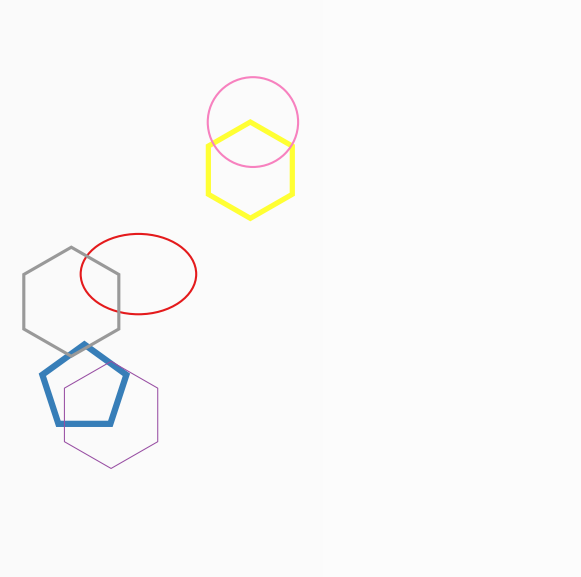[{"shape": "oval", "thickness": 1, "radius": 0.5, "center": [0.238, 0.525]}, {"shape": "pentagon", "thickness": 3, "radius": 0.38, "center": [0.145, 0.327]}, {"shape": "hexagon", "thickness": 0.5, "radius": 0.46, "center": [0.191, 0.281]}, {"shape": "hexagon", "thickness": 2.5, "radius": 0.42, "center": [0.431, 0.704]}, {"shape": "circle", "thickness": 1, "radius": 0.39, "center": [0.435, 0.788]}, {"shape": "hexagon", "thickness": 1.5, "radius": 0.47, "center": [0.123, 0.477]}]